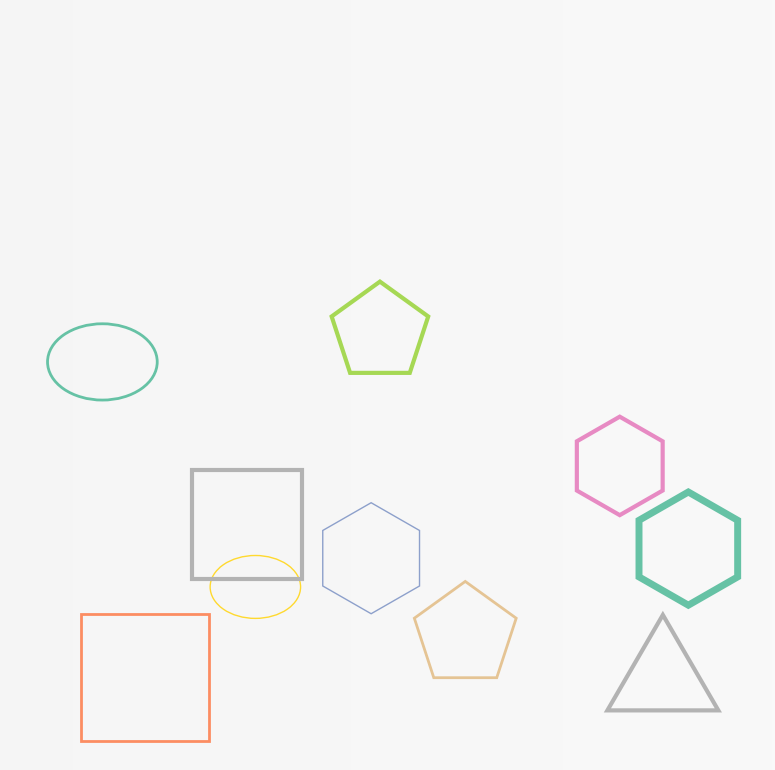[{"shape": "hexagon", "thickness": 2.5, "radius": 0.37, "center": [0.888, 0.288]}, {"shape": "oval", "thickness": 1, "radius": 0.35, "center": [0.132, 0.53]}, {"shape": "square", "thickness": 1, "radius": 0.41, "center": [0.187, 0.12]}, {"shape": "hexagon", "thickness": 0.5, "radius": 0.36, "center": [0.479, 0.275]}, {"shape": "hexagon", "thickness": 1.5, "radius": 0.32, "center": [0.8, 0.395]}, {"shape": "pentagon", "thickness": 1.5, "radius": 0.33, "center": [0.49, 0.569]}, {"shape": "oval", "thickness": 0.5, "radius": 0.29, "center": [0.329, 0.238]}, {"shape": "pentagon", "thickness": 1, "radius": 0.35, "center": [0.6, 0.176]}, {"shape": "square", "thickness": 1.5, "radius": 0.35, "center": [0.319, 0.319]}, {"shape": "triangle", "thickness": 1.5, "radius": 0.41, "center": [0.855, 0.119]}]